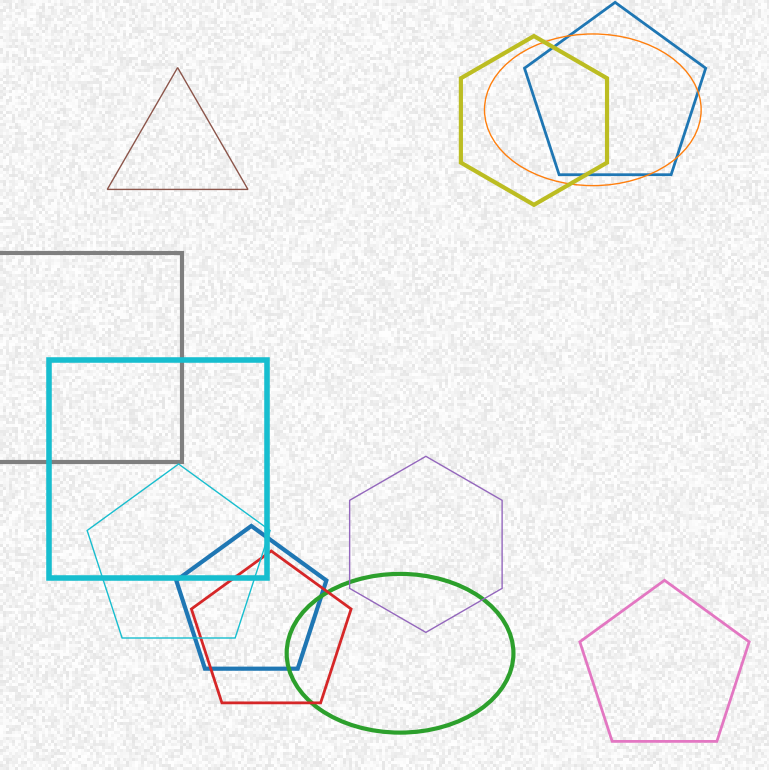[{"shape": "pentagon", "thickness": 1, "radius": 0.62, "center": [0.799, 0.873]}, {"shape": "pentagon", "thickness": 1.5, "radius": 0.51, "center": [0.326, 0.214]}, {"shape": "oval", "thickness": 0.5, "radius": 0.7, "center": [0.77, 0.857]}, {"shape": "oval", "thickness": 1.5, "radius": 0.74, "center": [0.52, 0.152]}, {"shape": "pentagon", "thickness": 1, "radius": 0.55, "center": [0.352, 0.175]}, {"shape": "hexagon", "thickness": 0.5, "radius": 0.57, "center": [0.553, 0.293]}, {"shape": "triangle", "thickness": 0.5, "radius": 0.53, "center": [0.231, 0.807]}, {"shape": "pentagon", "thickness": 1, "radius": 0.58, "center": [0.863, 0.131]}, {"shape": "square", "thickness": 1.5, "radius": 0.68, "center": [0.1, 0.536]}, {"shape": "hexagon", "thickness": 1.5, "radius": 0.55, "center": [0.693, 0.844]}, {"shape": "square", "thickness": 2, "radius": 0.71, "center": [0.205, 0.39]}, {"shape": "pentagon", "thickness": 0.5, "radius": 0.62, "center": [0.232, 0.272]}]